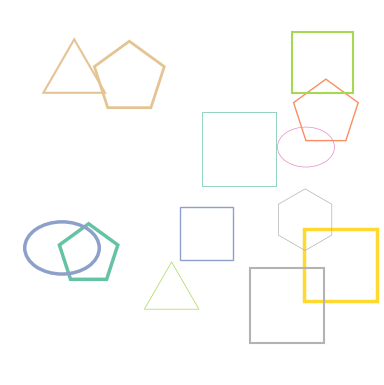[{"shape": "pentagon", "thickness": 2.5, "radius": 0.4, "center": [0.23, 0.339]}, {"shape": "square", "thickness": 0.5, "radius": 0.48, "center": [0.621, 0.612]}, {"shape": "pentagon", "thickness": 1, "radius": 0.44, "center": [0.846, 0.706]}, {"shape": "square", "thickness": 1, "radius": 0.34, "center": [0.536, 0.394]}, {"shape": "oval", "thickness": 2.5, "radius": 0.48, "center": [0.161, 0.356]}, {"shape": "oval", "thickness": 0.5, "radius": 0.37, "center": [0.795, 0.618]}, {"shape": "square", "thickness": 1.5, "radius": 0.4, "center": [0.838, 0.838]}, {"shape": "triangle", "thickness": 0.5, "radius": 0.41, "center": [0.446, 0.238]}, {"shape": "square", "thickness": 2.5, "radius": 0.47, "center": [0.884, 0.312]}, {"shape": "triangle", "thickness": 1.5, "radius": 0.46, "center": [0.193, 0.805]}, {"shape": "pentagon", "thickness": 2, "radius": 0.48, "center": [0.336, 0.798]}, {"shape": "square", "thickness": 1.5, "radius": 0.48, "center": [0.745, 0.206]}, {"shape": "hexagon", "thickness": 0.5, "radius": 0.4, "center": [0.792, 0.429]}]